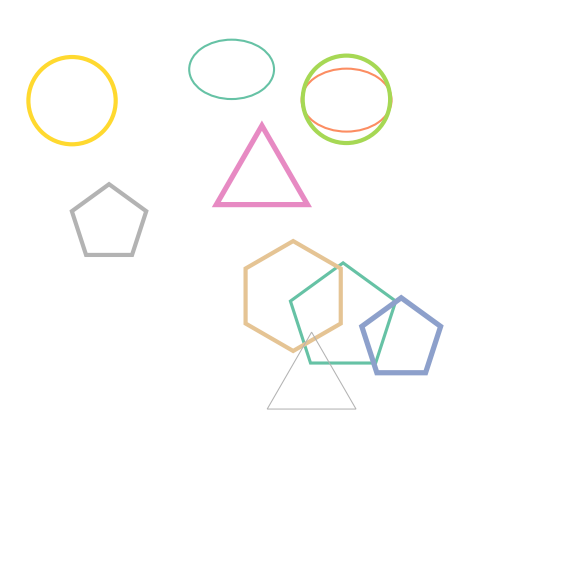[{"shape": "oval", "thickness": 1, "radius": 0.37, "center": [0.401, 0.879]}, {"shape": "pentagon", "thickness": 1.5, "radius": 0.48, "center": [0.594, 0.448]}, {"shape": "oval", "thickness": 1, "radius": 0.39, "center": [0.6, 0.826]}, {"shape": "pentagon", "thickness": 2.5, "radius": 0.36, "center": [0.695, 0.412]}, {"shape": "triangle", "thickness": 2.5, "radius": 0.46, "center": [0.454, 0.69]}, {"shape": "circle", "thickness": 2, "radius": 0.38, "center": [0.6, 0.827]}, {"shape": "circle", "thickness": 2, "radius": 0.38, "center": [0.125, 0.825]}, {"shape": "hexagon", "thickness": 2, "radius": 0.48, "center": [0.508, 0.487]}, {"shape": "pentagon", "thickness": 2, "radius": 0.34, "center": [0.189, 0.612]}, {"shape": "triangle", "thickness": 0.5, "radius": 0.44, "center": [0.54, 0.335]}]